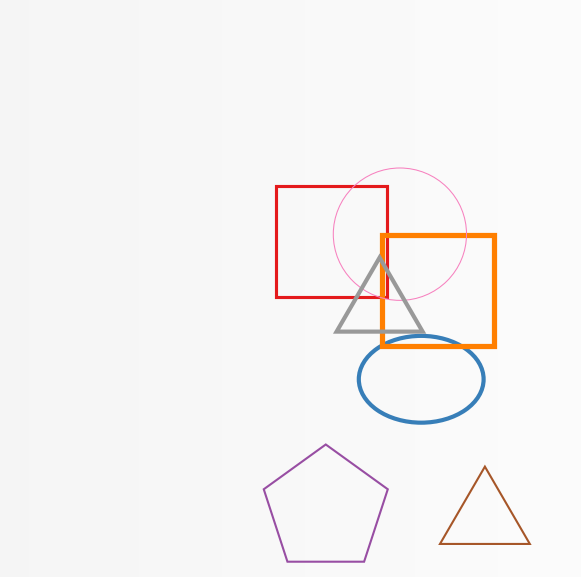[{"shape": "square", "thickness": 1.5, "radius": 0.48, "center": [0.57, 0.581]}, {"shape": "oval", "thickness": 2, "radius": 0.54, "center": [0.725, 0.342]}, {"shape": "pentagon", "thickness": 1, "radius": 0.56, "center": [0.56, 0.117]}, {"shape": "square", "thickness": 2.5, "radius": 0.48, "center": [0.754, 0.497]}, {"shape": "triangle", "thickness": 1, "radius": 0.45, "center": [0.834, 0.102]}, {"shape": "circle", "thickness": 0.5, "radius": 0.57, "center": [0.688, 0.594]}, {"shape": "triangle", "thickness": 2, "radius": 0.43, "center": [0.653, 0.468]}]